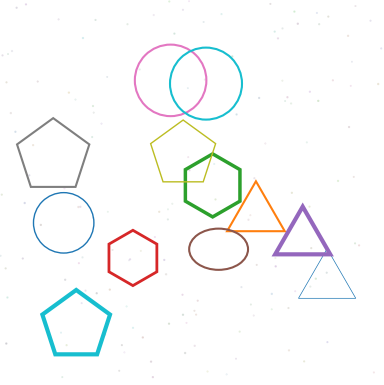[{"shape": "triangle", "thickness": 0.5, "radius": 0.43, "center": [0.85, 0.268]}, {"shape": "circle", "thickness": 1, "radius": 0.39, "center": [0.165, 0.421]}, {"shape": "triangle", "thickness": 1.5, "radius": 0.43, "center": [0.665, 0.443]}, {"shape": "hexagon", "thickness": 2.5, "radius": 0.41, "center": [0.552, 0.518]}, {"shape": "hexagon", "thickness": 2, "radius": 0.36, "center": [0.345, 0.33]}, {"shape": "triangle", "thickness": 3, "radius": 0.41, "center": [0.786, 0.381]}, {"shape": "oval", "thickness": 1.5, "radius": 0.38, "center": [0.568, 0.353]}, {"shape": "circle", "thickness": 1.5, "radius": 0.46, "center": [0.443, 0.791]}, {"shape": "pentagon", "thickness": 1.5, "radius": 0.49, "center": [0.138, 0.594]}, {"shape": "pentagon", "thickness": 1, "radius": 0.44, "center": [0.476, 0.599]}, {"shape": "pentagon", "thickness": 3, "radius": 0.46, "center": [0.198, 0.154]}, {"shape": "circle", "thickness": 1.5, "radius": 0.47, "center": [0.535, 0.783]}]